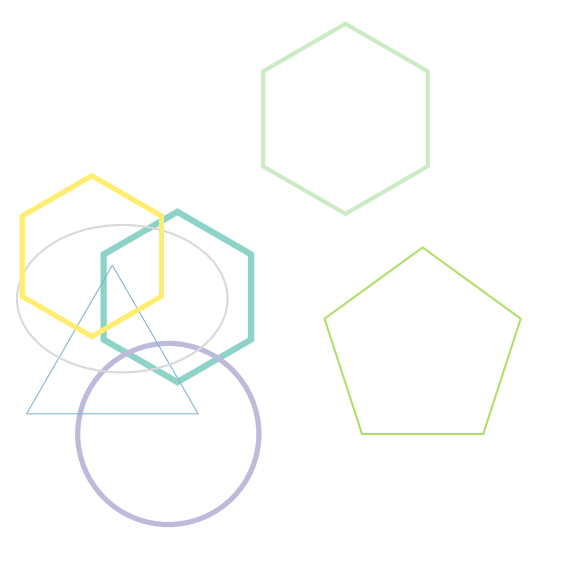[{"shape": "hexagon", "thickness": 3, "radius": 0.74, "center": [0.307, 0.485]}, {"shape": "circle", "thickness": 2.5, "radius": 0.78, "center": [0.291, 0.248]}, {"shape": "triangle", "thickness": 0.5, "radius": 0.86, "center": [0.195, 0.368]}, {"shape": "pentagon", "thickness": 1, "radius": 0.89, "center": [0.732, 0.392]}, {"shape": "oval", "thickness": 1, "radius": 0.91, "center": [0.212, 0.482]}, {"shape": "hexagon", "thickness": 2, "radius": 0.82, "center": [0.598, 0.793]}, {"shape": "hexagon", "thickness": 2.5, "radius": 0.7, "center": [0.159, 0.556]}]